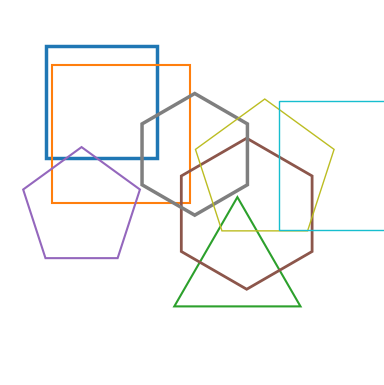[{"shape": "square", "thickness": 2.5, "radius": 0.72, "center": [0.264, 0.735]}, {"shape": "square", "thickness": 1.5, "radius": 0.89, "center": [0.315, 0.651]}, {"shape": "triangle", "thickness": 1.5, "radius": 0.95, "center": [0.617, 0.299]}, {"shape": "pentagon", "thickness": 1.5, "radius": 0.8, "center": [0.212, 0.458]}, {"shape": "hexagon", "thickness": 2, "radius": 0.98, "center": [0.641, 0.445]}, {"shape": "hexagon", "thickness": 2.5, "radius": 0.79, "center": [0.506, 0.599]}, {"shape": "pentagon", "thickness": 1, "radius": 0.95, "center": [0.688, 0.553]}, {"shape": "square", "thickness": 1, "radius": 0.83, "center": [0.891, 0.57]}]